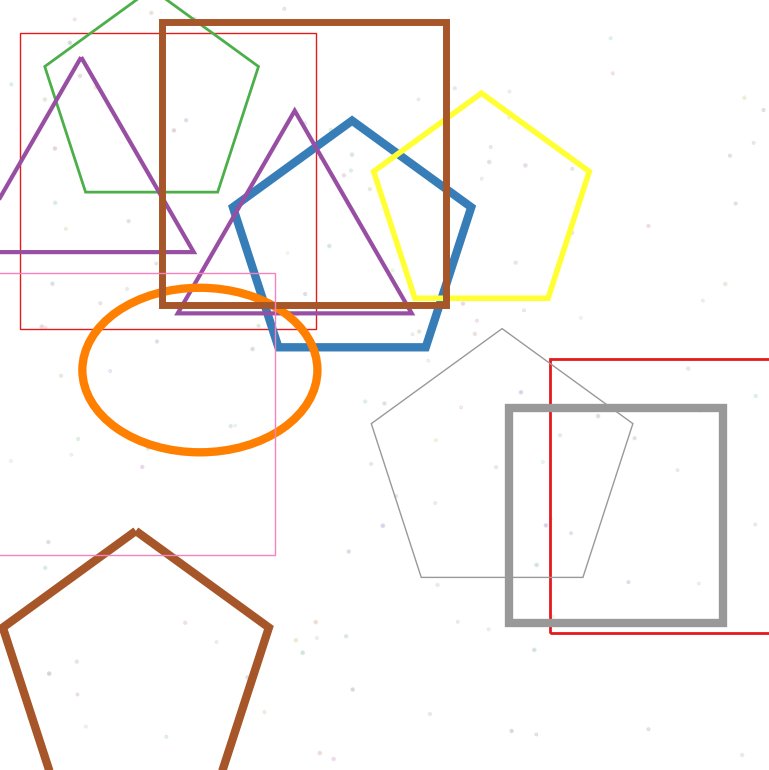[{"shape": "square", "thickness": 1, "radius": 0.89, "center": [0.892, 0.356]}, {"shape": "square", "thickness": 0.5, "radius": 0.96, "center": [0.218, 0.765]}, {"shape": "pentagon", "thickness": 3, "radius": 0.81, "center": [0.457, 0.681]}, {"shape": "pentagon", "thickness": 1, "radius": 0.73, "center": [0.197, 0.869]}, {"shape": "triangle", "thickness": 1.5, "radius": 0.84, "center": [0.105, 0.757]}, {"shape": "triangle", "thickness": 1.5, "radius": 0.88, "center": [0.383, 0.681]}, {"shape": "oval", "thickness": 3, "radius": 0.76, "center": [0.26, 0.519]}, {"shape": "pentagon", "thickness": 2, "radius": 0.74, "center": [0.625, 0.732]}, {"shape": "pentagon", "thickness": 3, "radius": 0.91, "center": [0.176, 0.129]}, {"shape": "square", "thickness": 2.5, "radius": 0.92, "center": [0.395, 0.787]}, {"shape": "square", "thickness": 0.5, "radius": 0.92, "center": [0.174, 0.462]}, {"shape": "square", "thickness": 3, "radius": 0.7, "center": [0.8, 0.331]}, {"shape": "pentagon", "thickness": 0.5, "radius": 0.89, "center": [0.652, 0.395]}]